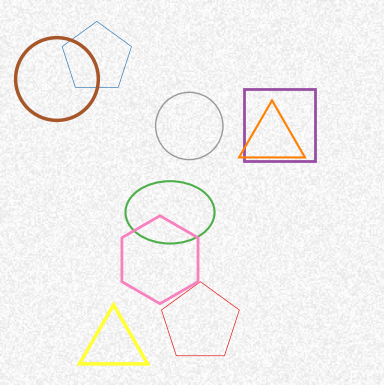[{"shape": "pentagon", "thickness": 0.5, "radius": 0.53, "center": [0.52, 0.162]}, {"shape": "pentagon", "thickness": 0.5, "radius": 0.47, "center": [0.251, 0.85]}, {"shape": "oval", "thickness": 1.5, "radius": 0.58, "center": [0.442, 0.448]}, {"shape": "square", "thickness": 2, "radius": 0.46, "center": [0.725, 0.675]}, {"shape": "triangle", "thickness": 1.5, "radius": 0.49, "center": [0.707, 0.64]}, {"shape": "triangle", "thickness": 2.5, "radius": 0.51, "center": [0.295, 0.106]}, {"shape": "circle", "thickness": 2.5, "radius": 0.54, "center": [0.148, 0.795]}, {"shape": "hexagon", "thickness": 2, "radius": 0.57, "center": [0.415, 0.325]}, {"shape": "circle", "thickness": 1, "radius": 0.44, "center": [0.492, 0.673]}]